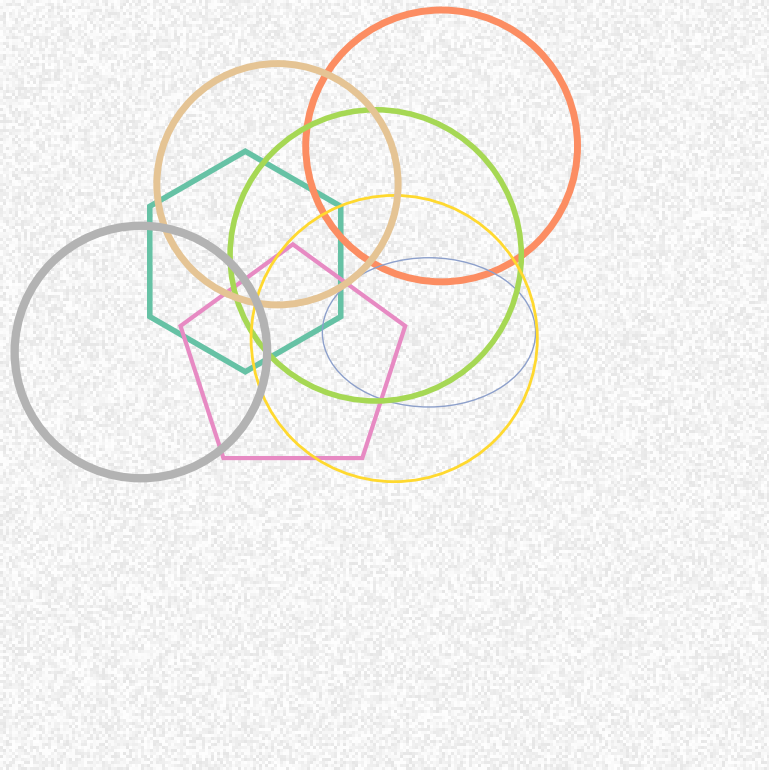[{"shape": "hexagon", "thickness": 2, "radius": 0.72, "center": [0.319, 0.66]}, {"shape": "circle", "thickness": 2.5, "radius": 0.88, "center": [0.574, 0.811]}, {"shape": "oval", "thickness": 0.5, "radius": 0.69, "center": [0.557, 0.568]}, {"shape": "pentagon", "thickness": 1.5, "radius": 0.77, "center": [0.38, 0.529]}, {"shape": "circle", "thickness": 2, "radius": 0.95, "center": [0.488, 0.668]}, {"shape": "circle", "thickness": 1, "radius": 0.93, "center": [0.512, 0.56]}, {"shape": "circle", "thickness": 2.5, "radius": 0.78, "center": [0.36, 0.761]}, {"shape": "circle", "thickness": 3, "radius": 0.82, "center": [0.183, 0.543]}]